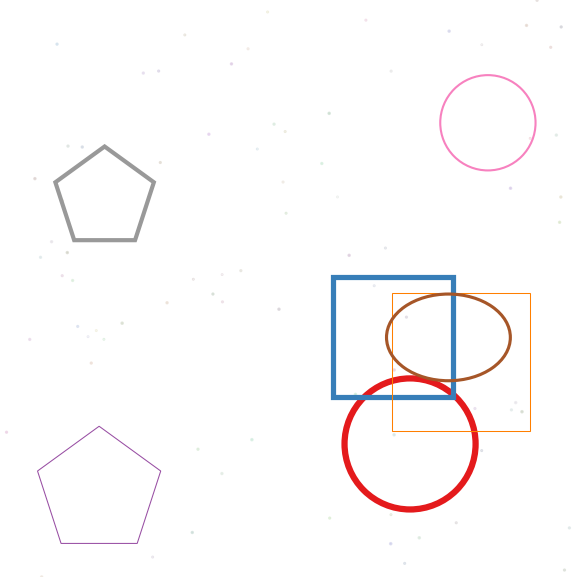[{"shape": "circle", "thickness": 3, "radius": 0.57, "center": [0.71, 0.23]}, {"shape": "square", "thickness": 2.5, "radius": 0.52, "center": [0.681, 0.416]}, {"shape": "pentagon", "thickness": 0.5, "radius": 0.56, "center": [0.172, 0.149]}, {"shape": "square", "thickness": 0.5, "radius": 0.6, "center": [0.798, 0.372]}, {"shape": "oval", "thickness": 1.5, "radius": 0.54, "center": [0.777, 0.415]}, {"shape": "circle", "thickness": 1, "radius": 0.41, "center": [0.845, 0.787]}, {"shape": "pentagon", "thickness": 2, "radius": 0.45, "center": [0.181, 0.656]}]